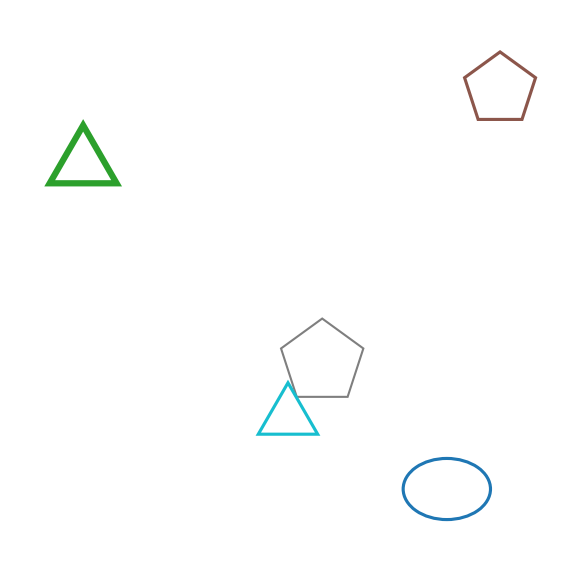[{"shape": "oval", "thickness": 1.5, "radius": 0.38, "center": [0.774, 0.152]}, {"shape": "triangle", "thickness": 3, "radius": 0.33, "center": [0.144, 0.715]}, {"shape": "pentagon", "thickness": 1.5, "radius": 0.32, "center": [0.866, 0.845]}, {"shape": "pentagon", "thickness": 1, "radius": 0.37, "center": [0.558, 0.373]}, {"shape": "triangle", "thickness": 1.5, "radius": 0.3, "center": [0.499, 0.277]}]